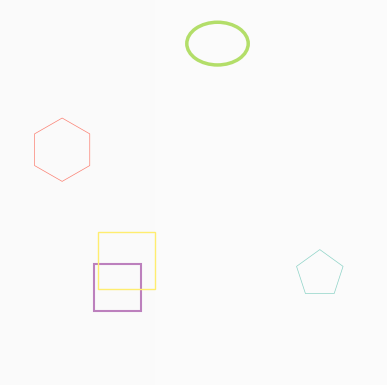[{"shape": "pentagon", "thickness": 0.5, "radius": 0.32, "center": [0.825, 0.289]}, {"shape": "hexagon", "thickness": 0.5, "radius": 0.41, "center": [0.16, 0.611]}, {"shape": "oval", "thickness": 2.5, "radius": 0.4, "center": [0.561, 0.887]}, {"shape": "square", "thickness": 1.5, "radius": 0.31, "center": [0.303, 0.253]}, {"shape": "square", "thickness": 1, "radius": 0.37, "center": [0.327, 0.324]}]